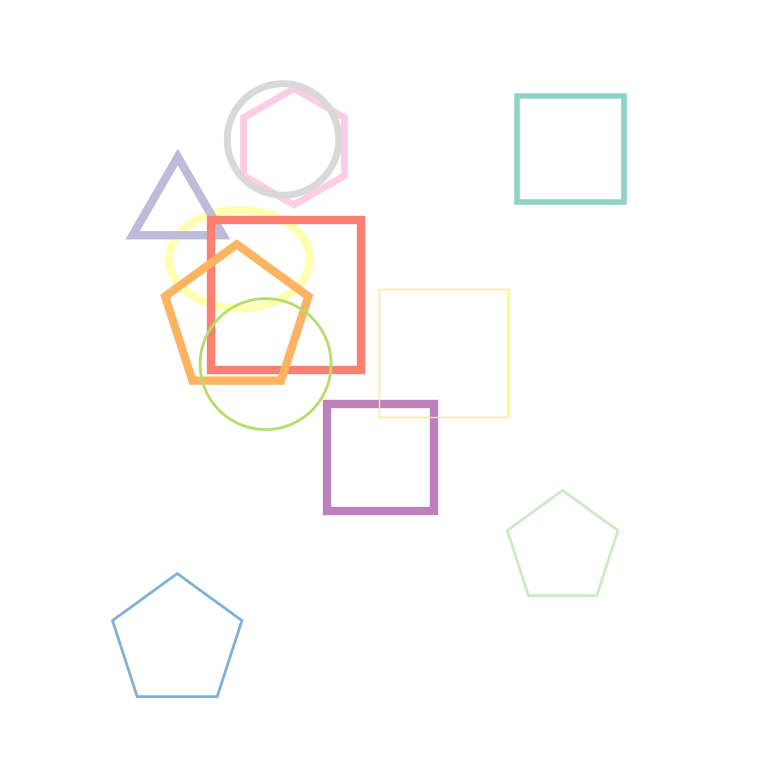[{"shape": "square", "thickness": 2, "radius": 0.35, "center": [0.741, 0.806]}, {"shape": "oval", "thickness": 3, "radius": 0.46, "center": [0.311, 0.663]}, {"shape": "triangle", "thickness": 3, "radius": 0.34, "center": [0.231, 0.728]}, {"shape": "square", "thickness": 3, "radius": 0.49, "center": [0.371, 0.617]}, {"shape": "pentagon", "thickness": 1, "radius": 0.44, "center": [0.23, 0.167]}, {"shape": "pentagon", "thickness": 3, "radius": 0.49, "center": [0.307, 0.585]}, {"shape": "circle", "thickness": 1, "radius": 0.43, "center": [0.345, 0.527]}, {"shape": "hexagon", "thickness": 2.5, "radius": 0.38, "center": [0.382, 0.809]}, {"shape": "circle", "thickness": 2.5, "radius": 0.36, "center": [0.368, 0.819]}, {"shape": "square", "thickness": 3, "radius": 0.35, "center": [0.495, 0.406]}, {"shape": "pentagon", "thickness": 1, "radius": 0.38, "center": [0.731, 0.288]}, {"shape": "square", "thickness": 0.5, "radius": 0.42, "center": [0.576, 0.542]}]